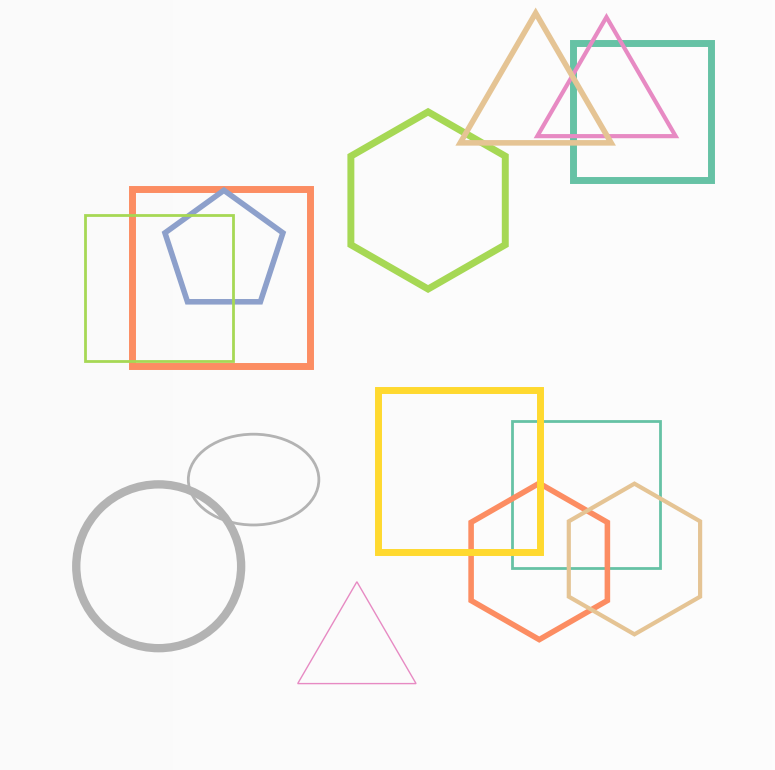[{"shape": "square", "thickness": 1, "radius": 0.48, "center": [0.756, 0.358]}, {"shape": "square", "thickness": 2.5, "radius": 0.44, "center": [0.828, 0.855]}, {"shape": "hexagon", "thickness": 2, "radius": 0.51, "center": [0.696, 0.271]}, {"shape": "square", "thickness": 2.5, "radius": 0.58, "center": [0.285, 0.64]}, {"shape": "pentagon", "thickness": 2, "radius": 0.4, "center": [0.289, 0.673]}, {"shape": "triangle", "thickness": 1.5, "radius": 0.52, "center": [0.783, 0.875]}, {"shape": "triangle", "thickness": 0.5, "radius": 0.44, "center": [0.46, 0.156]}, {"shape": "square", "thickness": 1, "radius": 0.48, "center": [0.205, 0.626]}, {"shape": "hexagon", "thickness": 2.5, "radius": 0.58, "center": [0.552, 0.74]}, {"shape": "square", "thickness": 2.5, "radius": 0.52, "center": [0.592, 0.388]}, {"shape": "hexagon", "thickness": 1.5, "radius": 0.49, "center": [0.819, 0.274]}, {"shape": "triangle", "thickness": 2, "radius": 0.56, "center": [0.691, 0.871]}, {"shape": "circle", "thickness": 3, "radius": 0.53, "center": [0.205, 0.265]}, {"shape": "oval", "thickness": 1, "radius": 0.42, "center": [0.327, 0.377]}]